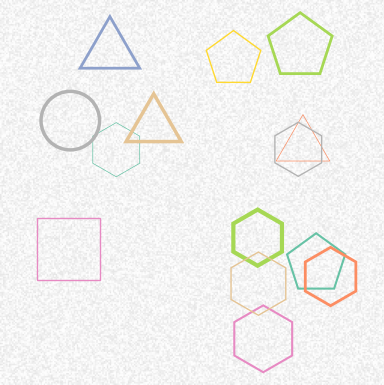[{"shape": "hexagon", "thickness": 0.5, "radius": 0.35, "center": [0.302, 0.611]}, {"shape": "pentagon", "thickness": 1.5, "radius": 0.4, "center": [0.821, 0.315]}, {"shape": "triangle", "thickness": 0.5, "radius": 0.4, "center": [0.787, 0.622]}, {"shape": "hexagon", "thickness": 2, "radius": 0.38, "center": [0.859, 0.282]}, {"shape": "triangle", "thickness": 2, "radius": 0.45, "center": [0.285, 0.868]}, {"shape": "square", "thickness": 1, "radius": 0.41, "center": [0.178, 0.353]}, {"shape": "hexagon", "thickness": 1.5, "radius": 0.43, "center": [0.684, 0.12]}, {"shape": "hexagon", "thickness": 3, "radius": 0.36, "center": [0.669, 0.383]}, {"shape": "pentagon", "thickness": 2, "radius": 0.44, "center": [0.78, 0.88]}, {"shape": "pentagon", "thickness": 1, "radius": 0.37, "center": [0.607, 0.846]}, {"shape": "triangle", "thickness": 2.5, "radius": 0.41, "center": [0.399, 0.674]}, {"shape": "hexagon", "thickness": 1, "radius": 0.41, "center": [0.671, 0.263]}, {"shape": "hexagon", "thickness": 1, "radius": 0.35, "center": [0.775, 0.612]}, {"shape": "circle", "thickness": 2.5, "radius": 0.38, "center": [0.183, 0.687]}]